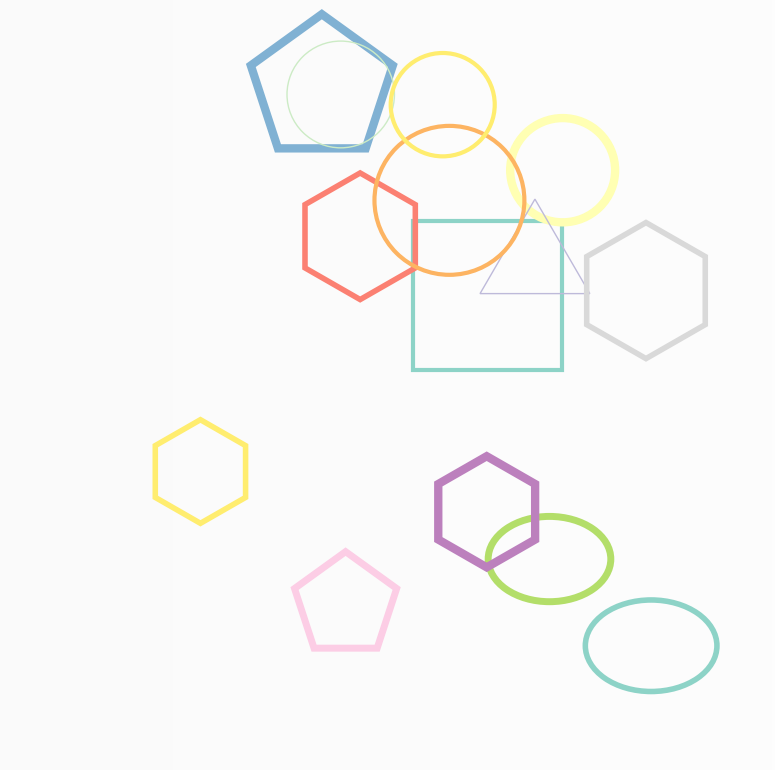[{"shape": "square", "thickness": 1.5, "radius": 0.48, "center": [0.629, 0.616]}, {"shape": "oval", "thickness": 2, "radius": 0.42, "center": [0.84, 0.161]}, {"shape": "circle", "thickness": 3, "radius": 0.34, "center": [0.726, 0.779]}, {"shape": "triangle", "thickness": 0.5, "radius": 0.41, "center": [0.69, 0.66]}, {"shape": "hexagon", "thickness": 2, "radius": 0.41, "center": [0.465, 0.693]}, {"shape": "pentagon", "thickness": 3, "radius": 0.48, "center": [0.415, 0.885]}, {"shape": "circle", "thickness": 1.5, "radius": 0.48, "center": [0.58, 0.74]}, {"shape": "oval", "thickness": 2.5, "radius": 0.4, "center": [0.709, 0.274]}, {"shape": "pentagon", "thickness": 2.5, "radius": 0.35, "center": [0.446, 0.214]}, {"shape": "hexagon", "thickness": 2, "radius": 0.44, "center": [0.834, 0.623]}, {"shape": "hexagon", "thickness": 3, "radius": 0.36, "center": [0.628, 0.335]}, {"shape": "circle", "thickness": 0.5, "radius": 0.35, "center": [0.44, 0.877]}, {"shape": "hexagon", "thickness": 2, "radius": 0.34, "center": [0.259, 0.388]}, {"shape": "circle", "thickness": 1.5, "radius": 0.34, "center": [0.571, 0.864]}]